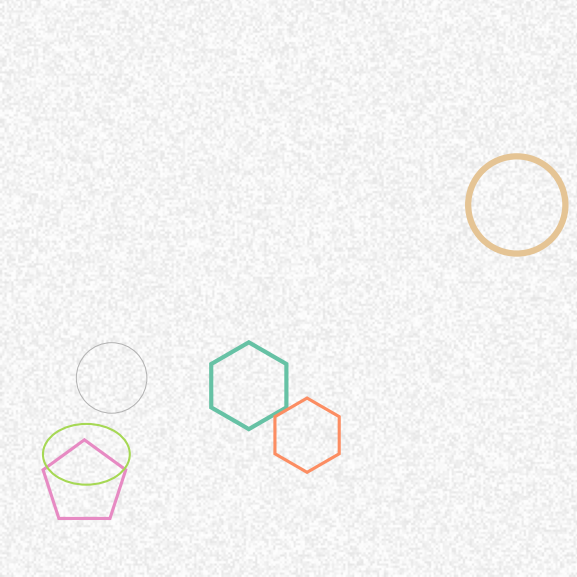[{"shape": "hexagon", "thickness": 2, "radius": 0.38, "center": [0.431, 0.331]}, {"shape": "hexagon", "thickness": 1.5, "radius": 0.32, "center": [0.532, 0.246]}, {"shape": "pentagon", "thickness": 1.5, "radius": 0.38, "center": [0.146, 0.162]}, {"shape": "oval", "thickness": 1, "radius": 0.38, "center": [0.15, 0.212]}, {"shape": "circle", "thickness": 3, "radius": 0.42, "center": [0.895, 0.644]}, {"shape": "circle", "thickness": 0.5, "radius": 0.31, "center": [0.193, 0.345]}]